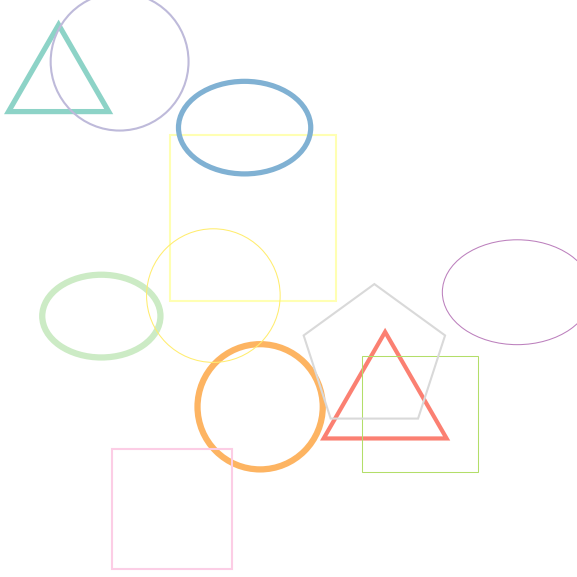[{"shape": "triangle", "thickness": 2.5, "radius": 0.5, "center": [0.101, 0.856]}, {"shape": "square", "thickness": 1, "radius": 0.72, "center": [0.438, 0.621]}, {"shape": "circle", "thickness": 1, "radius": 0.6, "center": [0.207, 0.892]}, {"shape": "triangle", "thickness": 2, "radius": 0.61, "center": [0.667, 0.301]}, {"shape": "oval", "thickness": 2.5, "radius": 0.57, "center": [0.424, 0.778]}, {"shape": "circle", "thickness": 3, "radius": 0.54, "center": [0.45, 0.295]}, {"shape": "square", "thickness": 0.5, "radius": 0.5, "center": [0.727, 0.283]}, {"shape": "square", "thickness": 1, "radius": 0.52, "center": [0.298, 0.118]}, {"shape": "pentagon", "thickness": 1, "radius": 0.64, "center": [0.648, 0.378]}, {"shape": "oval", "thickness": 0.5, "radius": 0.65, "center": [0.896, 0.493]}, {"shape": "oval", "thickness": 3, "radius": 0.51, "center": [0.175, 0.452]}, {"shape": "circle", "thickness": 0.5, "radius": 0.58, "center": [0.369, 0.487]}]